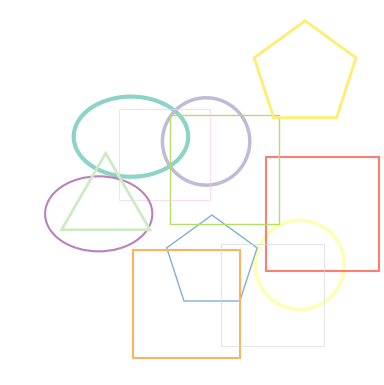[{"shape": "oval", "thickness": 3, "radius": 0.74, "center": [0.34, 0.645]}, {"shape": "circle", "thickness": 2.5, "radius": 0.58, "center": [0.779, 0.312]}, {"shape": "circle", "thickness": 2.5, "radius": 0.57, "center": [0.535, 0.633]}, {"shape": "square", "thickness": 1.5, "radius": 0.74, "center": [0.838, 0.445]}, {"shape": "pentagon", "thickness": 1, "radius": 0.62, "center": [0.55, 0.318]}, {"shape": "square", "thickness": 1.5, "radius": 0.7, "center": [0.484, 0.211]}, {"shape": "square", "thickness": 1, "radius": 0.71, "center": [0.582, 0.561]}, {"shape": "square", "thickness": 0.5, "radius": 0.59, "center": [0.428, 0.599]}, {"shape": "square", "thickness": 0.5, "radius": 0.66, "center": [0.708, 0.233]}, {"shape": "oval", "thickness": 1.5, "radius": 0.7, "center": [0.256, 0.445]}, {"shape": "triangle", "thickness": 2, "radius": 0.66, "center": [0.275, 0.469]}, {"shape": "pentagon", "thickness": 2, "radius": 0.7, "center": [0.793, 0.807]}]